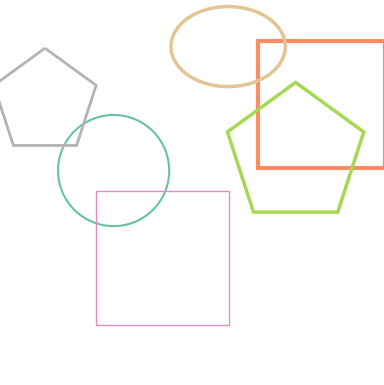[{"shape": "circle", "thickness": 1.5, "radius": 0.72, "center": [0.295, 0.557]}, {"shape": "square", "thickness": 3, "radius": 0.83, "center": [0.835, 0.729]}, {"shape": "square", "thickness": 1, "radius": 0.86, "center": [0.422, 0.33]}, {"shape": "pentagon", "thickness": 2.5, "radius": 0.93, "center": [0.768, 0.6]}, {"shape": "oval", "thickness": 2.5, "radius": 0.74, "center": [0.593, 0.879]}, {"shape": "pentagon", "thickness": 2, "radius": 0.7, "center": [0.117, 0.735]}]